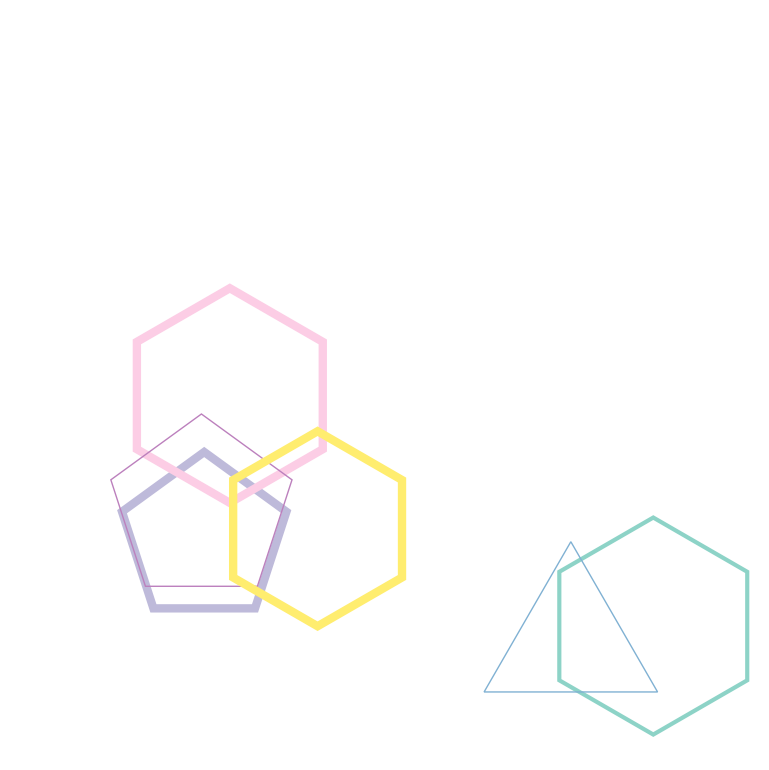[{"shape": "hexagon", "thickness": 1.5, "radius": 0.7, "center": [0.848, 0.187]}, {"shape": "pentagon", "thickness": 3, "radius": 0.56, "center": [0.265, 0.301]}, {"shape": "triangle", "thickness": 0.5, "radius": 0.65, "center": [0.741, 0.166]}, {"shape": "hexagon", "thickness": 3, "radius": 0.7, "center": [0.298, 0.486]}, {"shape": "pentagon", "thickness": 0.5, "radius": 0.62, "center": [0.262, 0.339]}, {"shape": "hexagon", "thickness": 3, "radius": 0.63, "center": [0.412, 0.313]}]